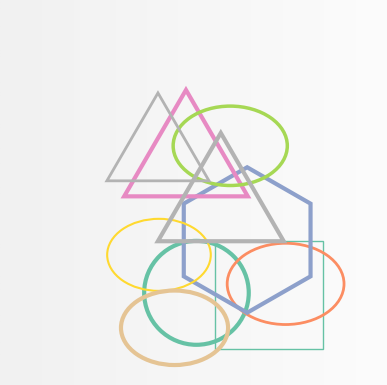[{"shape": "circle", "thickness": 3, "radius": 0.67, "center": [0.507, 0.239]}, {"shape": "square", "thickness": 1, "radius": 0.7, "center": [0.695, 0.234]}, {"shape": "oval", "thickness": 2, "radius": 0.75, "center": [0.737, 0.263]}, {"shape": "hexagon", "thickness": 3, "radius": 0.94, "center": [0.638, 0.377]}, {"shape": "triangle", "thickness": 3, "radius": 0.92, "center": [0.48, 0.582]}, {"shape": "oval", "thickness": 2.5, "radius": 0.74, "center": [0.594, 0.621]}, {"shape": "oval", "thickness": 1.5, "radius": 0.67, "center": [0.41, 0.338]}, {"shape": "oval", "thickness": 3, "radius": 0.69, "center": [0.45, 0.149]}, {"shape": "triangle", "thickness": 3, "radius": 0.94, "center": [0.57, 0.467]}, {"shape": "triangle", "thickness": 2, "radius": 0.76, "center": [0.408, 0.606]}]